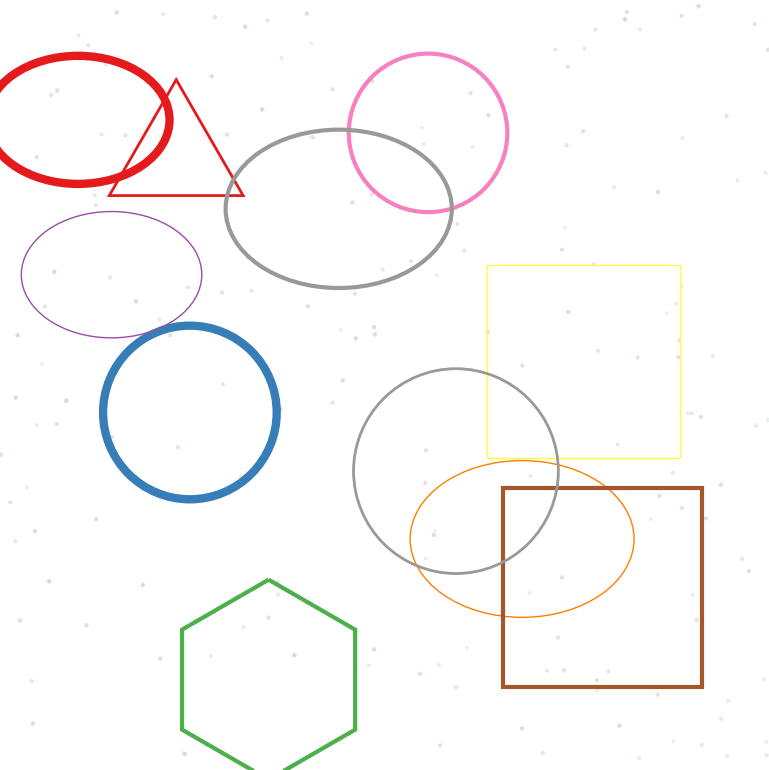[{"shape": "triangle", "thickness": 1, "radius": 0.5, "center": [0.229, 0.796]}, {"shape": "oval", "thickness": 3, "radius": 0.59, "center": [0.101, 0.844]}, {"shape": "circle", "thickness": 3, "radius": 0.56, "center": [0.247, 0.464]}, {"shape": "hexagon", "thickness": 1.5, "radius": 0.65, "center": [0.349, 0.117]}, {"shape": "oval", "thickness": 0.5, "radius": 0.59, "center": [0.145, 0.643]}, {"shape": "oval", "thickness": 0.5, "radius": 0.73, "center": [0.678, 0.3]}, {"shape": "square", "thickness": 0.5, "radius": 0.63, "center": [0.758, 0.53]}, {"shape": "square", "thickness": 1.5, "radius": 0.65, "center": [0.782, 0.237]}, {"shape": "circle", "thickness": 1.5, "radius": 0.51, "center": [0.556, 0.827]}, {"shape": "circle", "thickness": 1, "radius": 0.66, "center": [0.592, 0.388]}, {"shape": "oval", "thickness": 1.5, "radius": 0.73, "center": [0.44, 0.729]}]